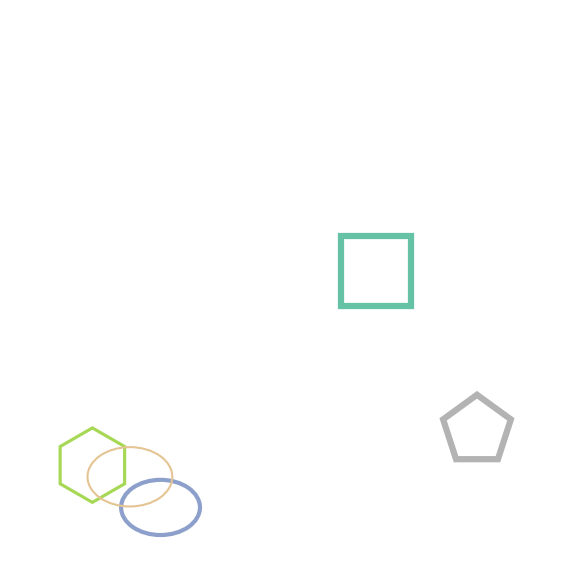[{"shape": "square", "thickness": 3, "radius": 0.3, "center": [0.651, 0.531]}, {"shape": "oval", "thickness": 2, "radius": 0.34, "center": [0.278, 0.12]}, {"shape": "hexagon", "thickness": 1.5, "radius": 0.32, "center": [0.16, 0.194]}, {"shape": "oval", "thickness": 1, "radius": 0.37, "center": [0.225, 0.174]}, {"shape": "pentagon", "thickness": 3, "radius": 0.31, "center": [0.826, 0.254]}]